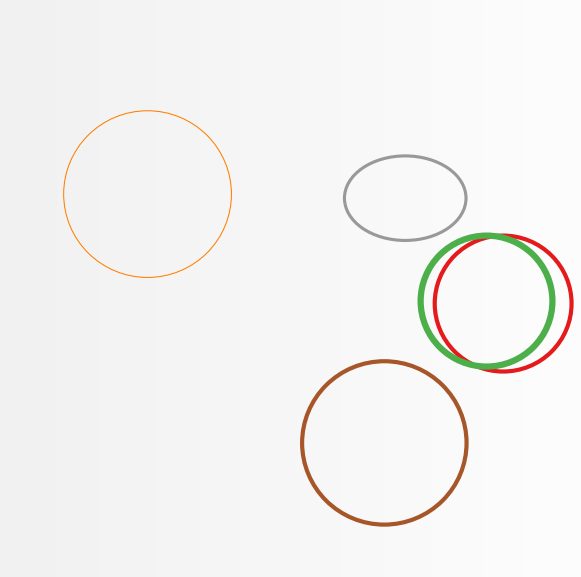[{"shape": "circle", "thickness": 2, "radius": 0.59, "center": [0.866, 0.474]}, {"shape": "circle", "thickness": 3, "radius": 0.57, "center": [0.837, 0.478]}, {"shape": "circle", "thickness": 0.5, "radius": 0.72, "center": [0.254, 0.663]}, {"shape": "circle", "thickness": 2, "radius": 0.71, "center": [0.661, 0.232]}, {"shape": "oval", "thickness": 1.5, "radius": 0.52, "center": [0.697, 0.656]}]